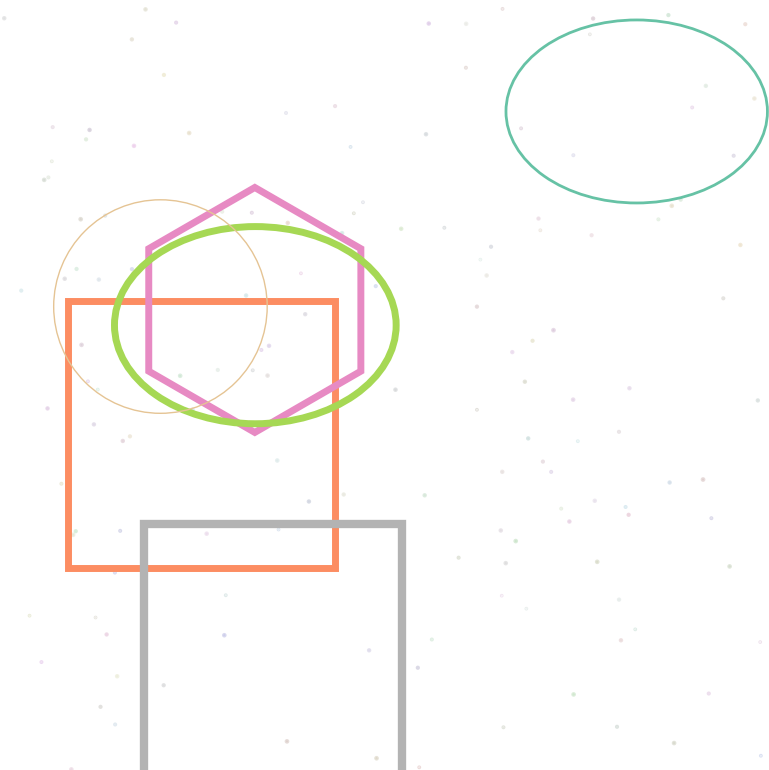[{"shape": "oval", "thickness": 1, "radius": 0.85, "center": [0.827, 0.855]}, {"shape": "square", "thickness": 2.5, "radius": 0.87, "center": [0.262, 0.436]}, {"shape": "hexagon", "thickness": 2.5, "radius": 0.8, "center": [0.331, 0.597]}, {"shape": "oval", "thickness": 2.5, "radius": 0.91, "center": [0.332, 0.578]}, {"shape": "circle", "thickness": 0.5, "radius": 0.69, "center": [0.208, 0.602]}, {"shape": "square", "thickness": 3, "radius": 0.84, "center": [0.354, 0.152]}]